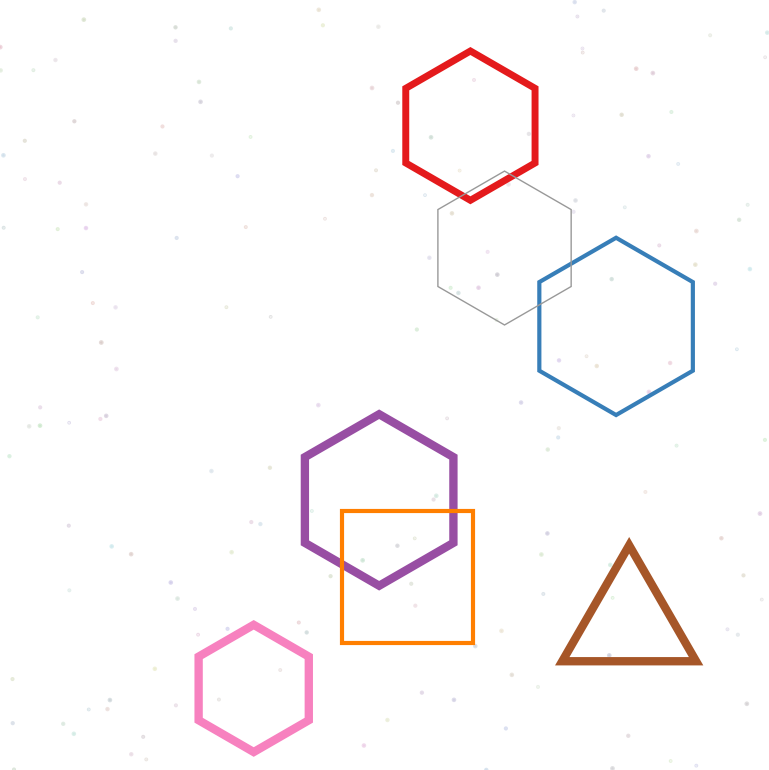[{"shape": "hexagon", "thickness": 2.5, "radius": 0.48, "center": [0.611, 0.837]}, {"shape": "hexagon", "thickness": 1.5, "radius": 0.58, "center": [0.8, 0.576]}, {"shape": "hexagon", "thickness": 3, "radius": 0.56, "center": [0.492, 0.351]}, {"shape": "square", "thickness": 1.5, "radius": 0.43, "center": [0.529, 0.251]}, {"shape": "triangle", "thickness": 3, "radius": 0.5, "center": [0.817, 0.191]}, {"shape": "hexagon", "thickness": 3, "radius": 0.41, "center": [0.329, 0.106]}, {"shape": "hexagon", "thickness": 0.5, "radius": 0.5, "center": [0.655, 0.678]}]